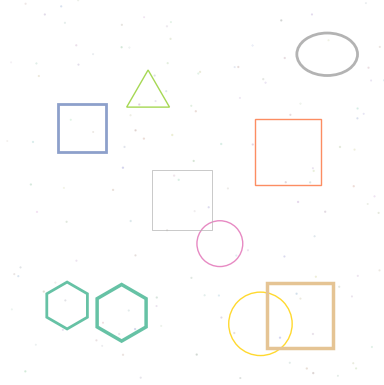[{"shape": "hexagon", "thickness": 2, "radius": 0.3, "center": [0.174, 0.206]}, {"shape": "hexagon", "thickness": 2.5, "radius": 0.37, "center": [0.316, 0.188]}, {"shape": "square", "thickness": 1, "radius": 0.42, "center": [0.748, 0.605]}, {"shape": "square", "thickness": 2, "radius": 0.31, "center": [0.213, 0.667]}, {"shape": "circle", "thickness": 1, "radius": 0.3, "center": [0.571, 0.367]}, {"shape": "triangle", "thickness": 1, "radius": 0.32, "center": [0.385, 0.754]}, {"shape": "circle", "thickness": 1, "radius": 0.41, "center": [0.676, 0.159]}, {"shape": "square", "thickness": 2.5, "radius": 0.42, "center": [0.779, 0.181]}, {"shape": "square", "thickness": 0.5, "radius": 0.39, "center": [0.473, 0.481]}, {"shape": "oval", "thickness": 2, "radius": 0.39, "center": [0.85, 0.859]}]